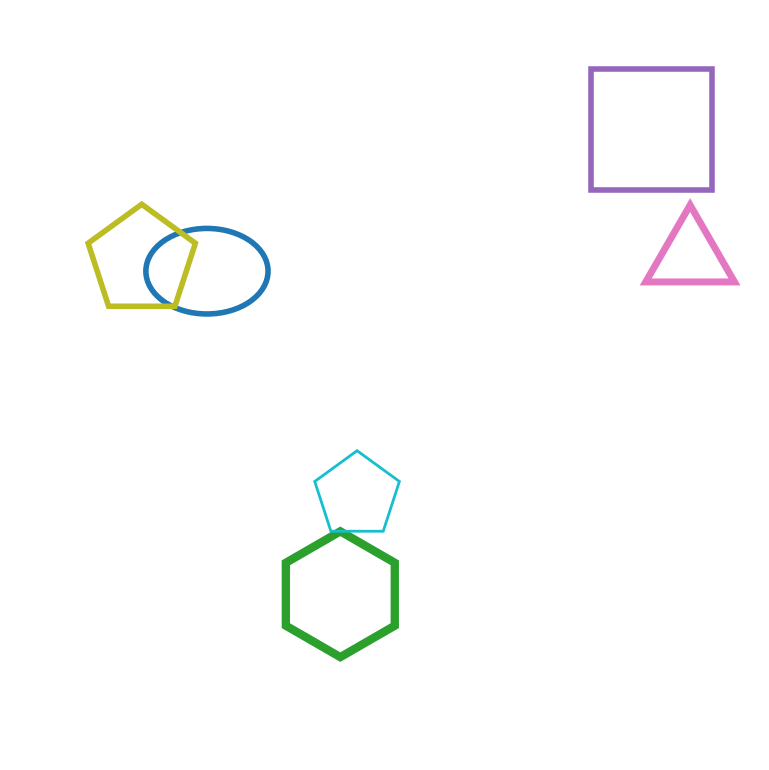[{"shape": "oval", "thickness": 2, "radius": 0.4, "center": [0.269, 0.648]}, {"shape": "hexagon", "thickness": 3, "radius": 0.41, "center": [0.442, 0.228]}, {"shape": "square", "thickness": 2, "radius": 0.39, "center": [0.846, 0.832]}, {"shape": "triangle", "thickness": 2.5, "radius": 0.33, "center": [0.896, 0.667]}, {"shape": "pentagon", "thickness": 2, "radius": 0.37, "center": [0.184, 0.661]}, {"shape": "pentagon", "thickness": 1, "radius": 0.29, "center": [0.464, 0.357]}]